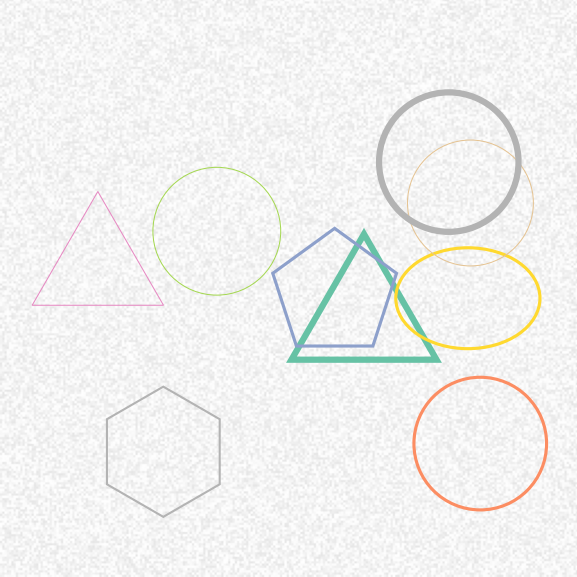[{"shape": "triangle", "thickness": 3, "radius": 0.73, "center": [0.63, 0.449]}, {"shape": "circle", "thickness": 1.5, "radius": 0.57, "center": [0.832, 0.231]}, {"shape": "pentagon", "thickness": 1.5, "radius": 0.56, "center": [0.579, 0.491]}, {"shape": "triangle", "thickness": 0.5, "radius": 0.66, "center": [0.169, 0.536]}, {"shape": "circle", "thickness": 0.5, "radius": 0.55, "center": [0.375, 0.599]}, {"shape": "oval", "thickness": 1.5, "radius": 0.62, "center": [0.81, 0.483]}, {"shape": "circle", "thickness": 0.5, "radius": 0.55, "center": [0.815, 0.648]}, {"shape": "circle", "thickness": 3, "radius": 0.6, "center": [0.777, 0.718]}, {"shape": "hexagon", "thickness": 1, "radius": 0.56, "center": [0.283, 0.217]}]